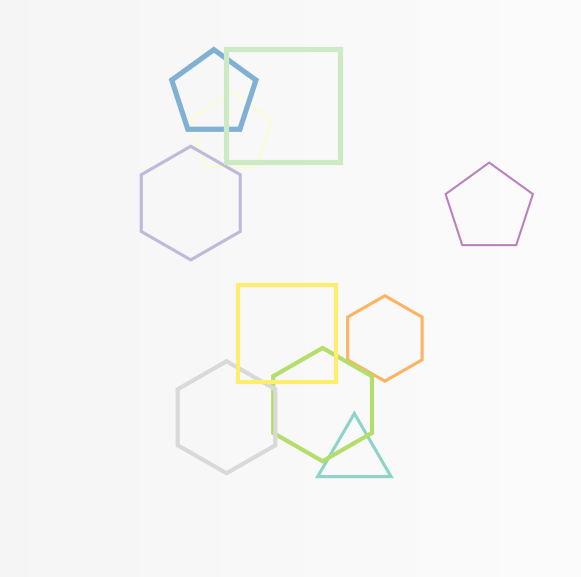[{"shape": "triangle", "thickness": 1.5, "radius": 0.36, "center": [0.61, 0.21]}, {"shape": "pentagon", "thickness": 0.5, "radius": 0.37, "center": [0.398, 0.769]}, {"shape": "hexagon", "thickness": 1.5, "radius": 0.49, "center": [0.328, 0.647]}, {"shape": "pentagon", "thickness": 2.5, "radius": 0.38, "center": [0.368, 0.837]}, {"shape": "hexagon", "thickness": 1.5, "radius": 0.37, "center": [0.662, 0.413]}, {"shape": "hexagon", "thickness": 2, "radius": 0.49, "center": [0.555, 0.299]}, {"shape": "hexagon", "thickness": 2, "radius": 0.48, "center": [0.39, 0.277]}, {"shape": "pentagon", "thickness": 1, "radius": 0.39, "center": [0.842, 0.639]}, {"shape": "square", "thickness": 2.5, "radius": 0.49, "center": [0.487, 0.817]}, {"shape": "square", "thickness": 2, "radius": 0.42, "center": [0.494, 0.422]}]